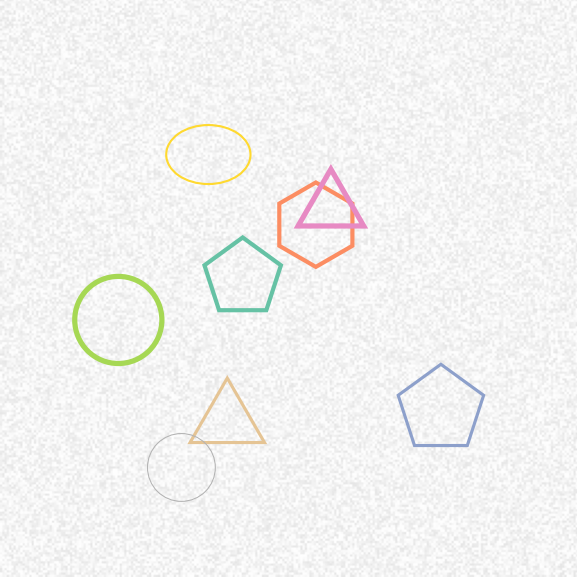[{"shape": "pentagon", "thickness": 2, "radius": 0.35, "center": [0.42, 0.518]}, {"shape": "hexagon", "thickness": 2, "radius": 0.37, "center": [0.547, 0.61]}, {"shape": "pentagon", "thickness": 1.5, "radius": 0.39, "center": [0.763, 0.291]}, {"shape": "triangle", "thickness": 2.5, "radius": 0.33, "center": [0.573, 0.641]}, {"shape": "circle", "thickness": 2.5, "radius": 0.38, "center": [0.205, 0.445]}, {"shape": "oval", "thickness": 1, "radius": 0.36, "center": [0.361, 0.732]}, {"shape": "triangle", "thickness": 1.5, "radius": 0.37, "center": [0.394, 0.27]}, {"shape": "circle", "thickness": 0.5, "radius": 0.29, "center": [0.314, 0.19]}]